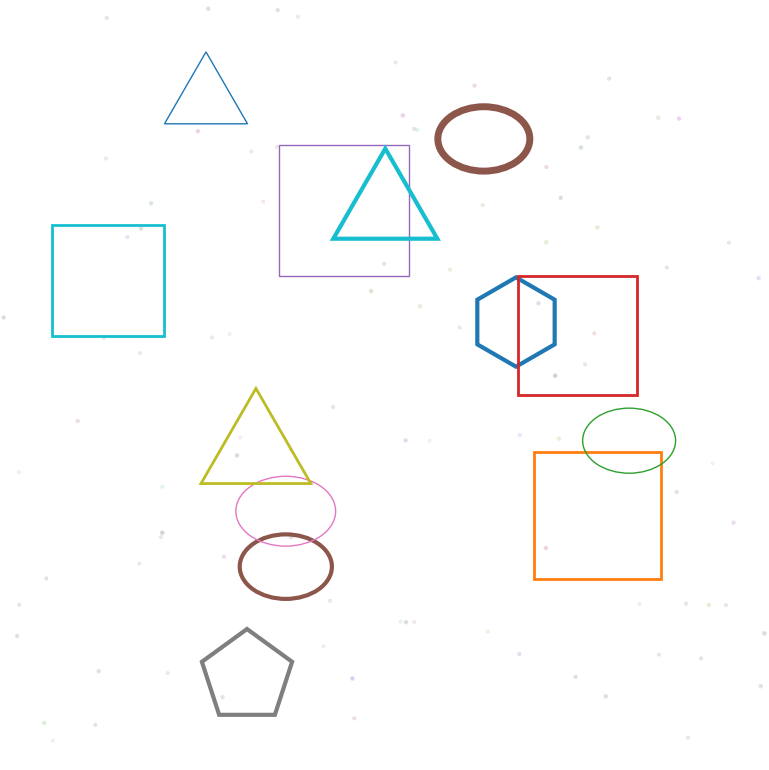[{"shape": "triangle", "thickness": 0.5, "radius": 0.31, "center": [0.268, 0.87]}, {"shape": "hexagon", "thickness": 1.5, "radius": 0.29, "center": [0.67, 0.582]}, {"shape": "square", "thickness": 1, "radius": 0.41, "center": [0.776, 0.33]}, {"shape": "oval", "thickness": 0.5, "radius": 0.3, "center": [0.817, 0.428]}, {"shape": "square", "thickness": 1, "radius": 0.39, "center": [0.75, 0.564]}, {"shape": "square", "thickness": 0.5, "radius": 0.42, "center": [0.447, 0.727]}, {"shape": "oval", "thickness": 2.5, "radius": 0.3, "center": [0.628, 0.82]}, {"shape": "oval", "thickness": 1.5, "radius": 0.3, "center": [0.371, 0.264]}, {"shape": "oval", "thickness": 0.5, "radius": 0.32, "center": [0.371, 0.336]}, {"shape": "pentagon", "thickness": 1.5, "radius": 0.31, "center": [0.321, 0.122]}, {"shape": "triangle", "thickness": 1, "radius": 0.41, "center": [0.332, 0.413]}, {"shape": "triangle", "thickness": 1.5, "radius": 0.39, "center": [0.5, 0.729]}, {"shape": "square", "thickness": 1, "radius": 0.36, "center": [0.14, 0.636]}]